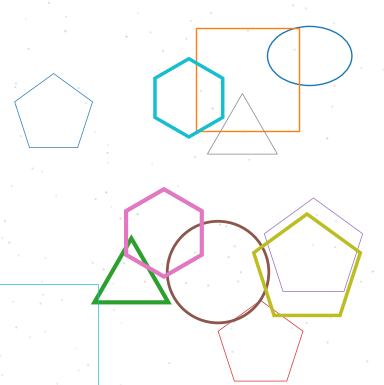[{"shape": "pentagon", "thickness": 0.5, "radius": 0.53, "center": [0.139, 0.703]}, {"shape": "oval", "thickness": 1, "radius": 0.55, "center": [0.804, 0.855]}, {"shape": "square", "thickness": 1, "radius": 0.67, "center": [0.643, 0.794]}, {"shape": "triangle", "thickness": 3, "radius": 0.55, "center": [0.341, 0.27]}, {"shape": "pentagon", "thickness": 0.5, "radius": 0.58, "center": [0.677, 0.104]}, {"shape": "pentagon", "thickness": 0.5, "radius": 0.67, "center": [0.814, 0.351]}, {"shape": "circle", "thickness": 2, "radius": 0.66, "center": [0.566, 0.293]}, {"shape": "hexagon", "thickness": 3, "radius": 0.57, "center": [0.426, 0.395]}, {"shape": "triangle", "thickness": 0.5, "radius": 0.53, "center": [0.63, 0.652]}, {"shape": "pentagon", "thickness": 2.5, "radius": 0.73, "center": [0.797, 0.298]}, {"shape": "square", "thickness": 0.5, "radius": 0.67, "center": [0.119, 0.127]}, {"shape": "hexagon", "thickness": 2.5, "radius": 0.51, "center": [0.491, 0.746]}]